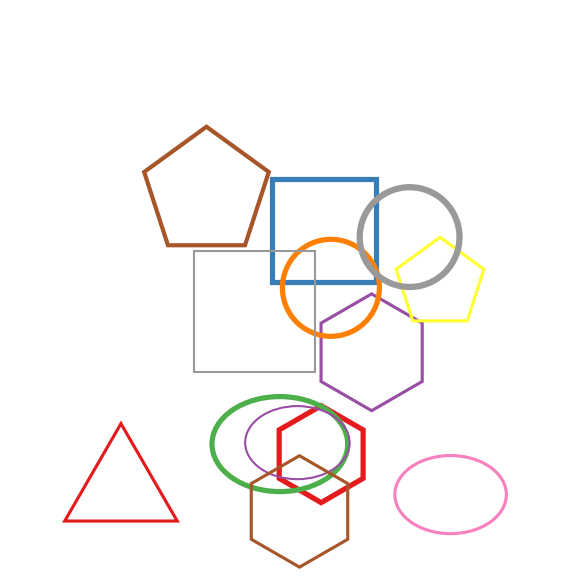[{"shape": "triangle", "thickness": 1.5, "radius": 0.56, "center": [0.209, 0.153]}, {"shape": "hexagon", "thickness": 2.5, "radius": 0.42, "center": [0.556, 0.213]}, {"shape": "square", "thickness": 2.5, "radius": 0.45, "center": [0.561, 0.6]}, {"shape": "oval", "thickness": 2.5, "radius": 0.59, "center": [0.485, 0.23]}, {"shape": "hexagon", "thickness": 1.5, "radius": 0.51, "center": [0.644, 0.389]}, {"shape": "oval", "thickness": 1, "radius": 0.45, "center": [0.515, 0.233]}, {"shape": "circle", "thickness": 2.5, "radius": 0.42, "center": [0.573, 0.501]}, {"shape": "pentagon", "thickness": 1.5, "radius": 0.4, "center": [0.762, 0.508]}, {"shape": "pentagon", "thickness": 2, "radius": 0.57, "center": [0.358, 0.666]}, {"shape": "hexagon", "thickness": 1.5, "radius": 0.48, "center": [0.519, 0.114]}, {"shape": "oval", "thickness": 1.5, "radius": 0.48, "center": [0.78, 0.143]}, {"shape": "circle", "thickness": 3, "radius": 0.43, "center": [0.709, 0.589]}, {"shape": "square", "thickness": 1, "radius": 0.52, "center": [0.441, 0.46]}]